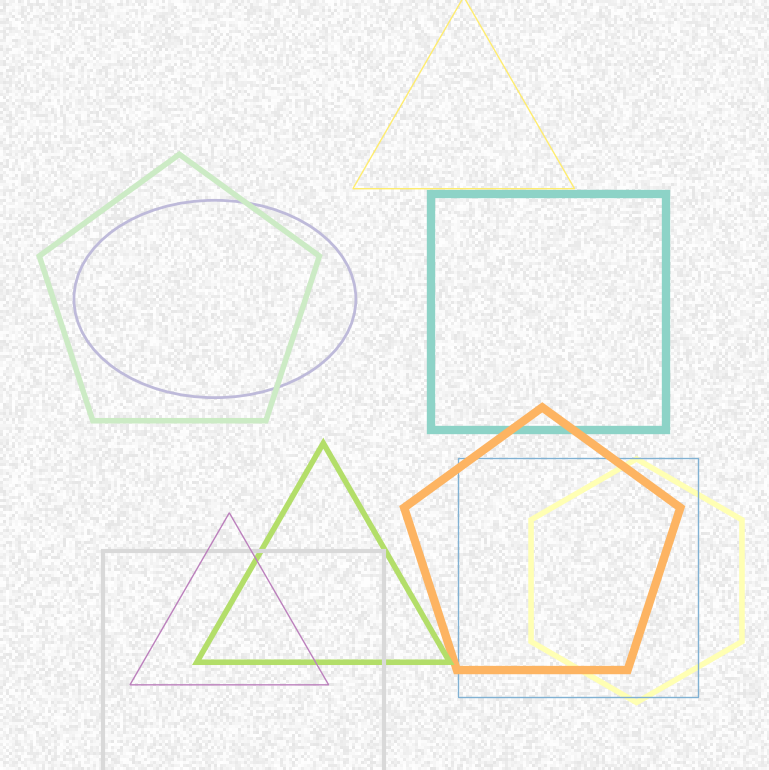[{"shape": "square", "thickness": 3, "radius": 0.77, "center": [0.712, 0.595]}, {"shape": "hexagon", "thickness": 2, "radius": 0.79, "center": [0.827, 0.246]}, {"shape": "oval", "thickness": 1, "radius": 0.92, "center": [0.279, 0.612]}, {"shape": "square", "thickness": 0.5, "radius": 0.78, "center": [0.75, 0.25]}, {"shape": "pentagon", "thickness": 3, "radius": 0.94, "center": [0.704, 0.282]}, {"shape": "triangle", "thickness": 2, "radius": 0.95, "center": [0.42, 0.235]}, {"shape": "square", "thickness": 1.5, "radius": 0.91, "center": [0.316, 0.102]}, {"shape": "triangle", "thickness": 0.5, "radius": 0.74, "center": [0.298, 0.185]}, {"shape": "pentagon", "thickness": 2, "radius": 0.96, "center": [0.233, 0.608]}, {"shape": "triangle", "thickness": 0.5, "radius": 0.83, "center": [0.602, 0.838]}]